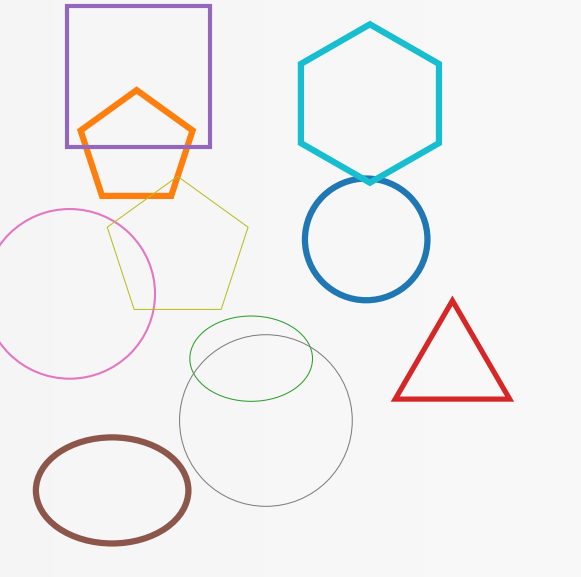[{"shape": "circle", "thickness": 3, "radius": 0.53, "center": [0.63, 0.585]}, {"shape": "pentagon", "thickness": 3, "radius": 0.51, "center": [0.235, 0.742]}, {"shape": "oval", "thickness": 0.5, "radius": 0.53, "center": [0.432, 0.378]}, {"shape": "triangle", "thickness": 2.5, "radius": 0.57, "center": [0.778, 0.365]}, {"shape": "square", "thickness": 2, "radius": 0.61, "center": [0.238, 0.867]}, {"shape": "oval", "thickness": 3, "radius": 0.66, "center": [0.193, 0.15]}, {"shape": "circle", "thickness": 1, "radius": 0.73, "center": [0.12, 0.49]}, {"shape": "circle", "thickness": 0.5, "radius": 0.74, "center": [0.457, 0.271]}, {"shape": "pentagon", "thickness": 0.5, "radius": 0.64, "center": [0.306, 0.566]}, {"shape": "hexagon", "thickness": 3, "radius": 0.69, "center": [0.636, 0.82]}]